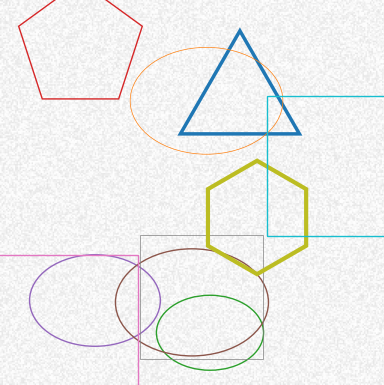[{"shape": "triangle", "thickness": 2.5, "radius": 0.89, "center": [0.623, 0.741]}, {"shape": "oval", "thickness": 0.5, "radius": 0.99, "center": [0.536, 0.738]}, {"shape": "oval", "thickness": 1, "radius": 0.7, "center": [0.545, 0.136]}, {"shape": "pentagon", "thickness": 1, "radius": 0.84, "center": [0.209, 0.88]}, {"shape": "oval", "thickness": 1, "radius": 0.85, "center": [0.247, 0.219]}, {"shape": "oval", "thickness": 1, "radius": 0.99, "center": [0.499, 0.215]}, {"shape": "square", "thickness": 1, "radius": 0.98, "center": [0.163, 0.143]}, {"shape": "square", "thickness": 0.5, "radius": 0.8, "center": [0.523, 0.229]}, {"shape": "hexagon", "thickness": 3, "radius": 0.74, "center": [0.668, 0.435]}, {"shape": "square", "thickness": 1, "radius": 0.91, "center": [0.875, 0.568]}]